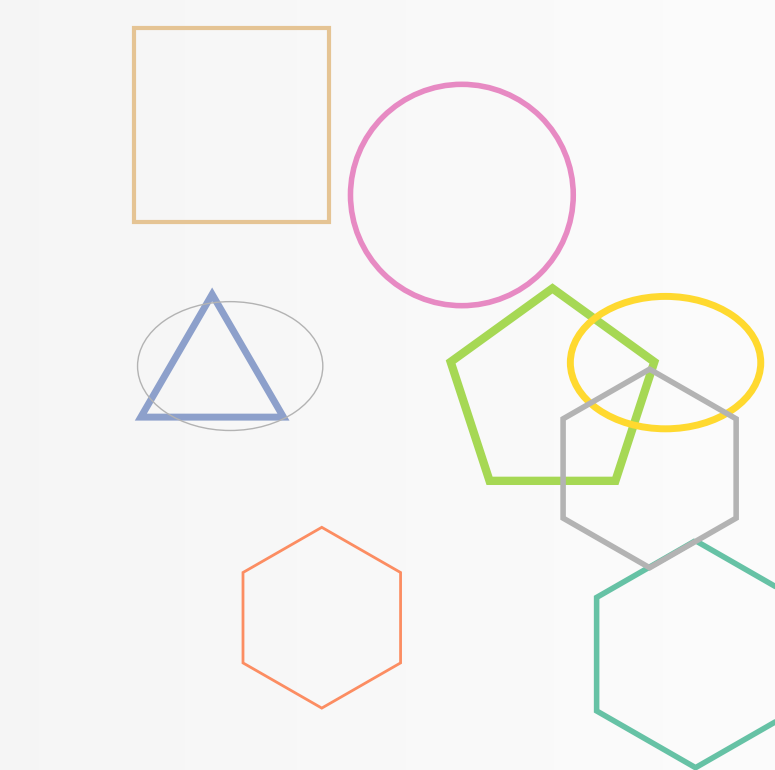[{"shape": "hexagon", "thickness": 2, "radius": 0.74, "center": [0.897, 0.15]}, {"shape": "hexagon", "thickness": 1, "radius": 0.59, "center": [0.415, 0.198]}, {"shape": "triangle", "thickness": 2.5, "radius": 0.53, "center": [0.274, 0.511]}, {"shape": "circle", "thickness": 2, "radius": 0.72, "center": [0.596, 0.747]}, {"shape": "pentagon", "thickness": 3, "radius": 0.69, "center": [0.713, 0.487]}, {"shape": "oval", "thickness": 2.5, "radius": 0.61, "center": [0.859, 0.529]}, {"shape": "square", "thickness": 1.5, "radius": 0.63, "center": [0.298, 0.838]}, {"shape": "oval", "thickness": 0.5, "radius": 0.6, "center": [0.297, 0.525]}, {"shape": "hexagon", "thickness": 2, "radius": 0.64, "center": [0.838, 0.392]}]